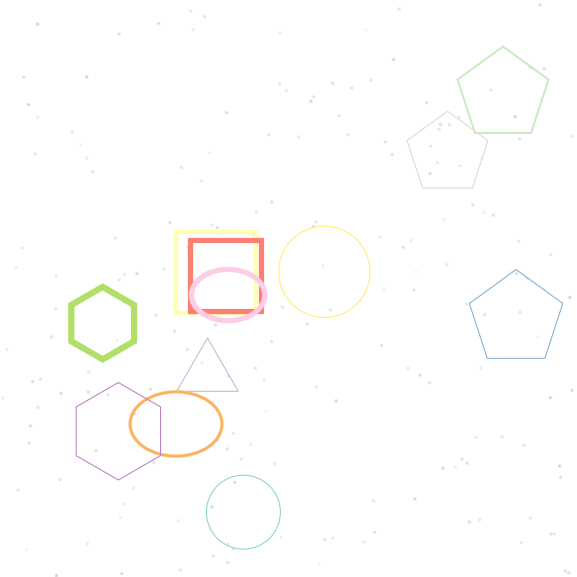[{"shape": "circle", "thickness": 0.5, "radius": 0.32, "center": [0.421, 0.112]}, {"shape": "square", "thickness": 2, "radius": 0.35, "center": [0.374, 0.527]}, {"shape": "triangle", "thickness": 0.5, "radius": 0.31, "center": [0.359, 0.352]}, {"shape": "square", "thickness": 2.5, "radius": 0.31, "center": [0.39, 0.522]}, {"shape": "pentagon", "thickness": 0.5, "radius": 0.42, "center": [0.894, 0.447]}, {"shape": "oval", "thickness": 1.5, "radius": 0.4, "center": [0.305, 0.265]}, {"shape": "hexagon", "thickness": 3, "radius": 0.31, "center": [0.178, 0.44]}, {"shape": "oval", "thickness": 2.5, "radius": 0.32, "center": [0.395, 0.488]}, {"shape": "pentagon", "thickness": 0.5, "radius": 0.37, "center": [0.775, 0.733]}, {"shape": "hexagon", "thickness": 0.5, "radius": 0.42, "center": [0.205, 0.252]}, {"shape": "pentagon", "thickness": 1, "radius": 0.41, "center": [0.871, 0.836]}, {"shape": "circle", "thickness": 0.5, "radius": 0.4, "center": [0.562, 0.529]}]